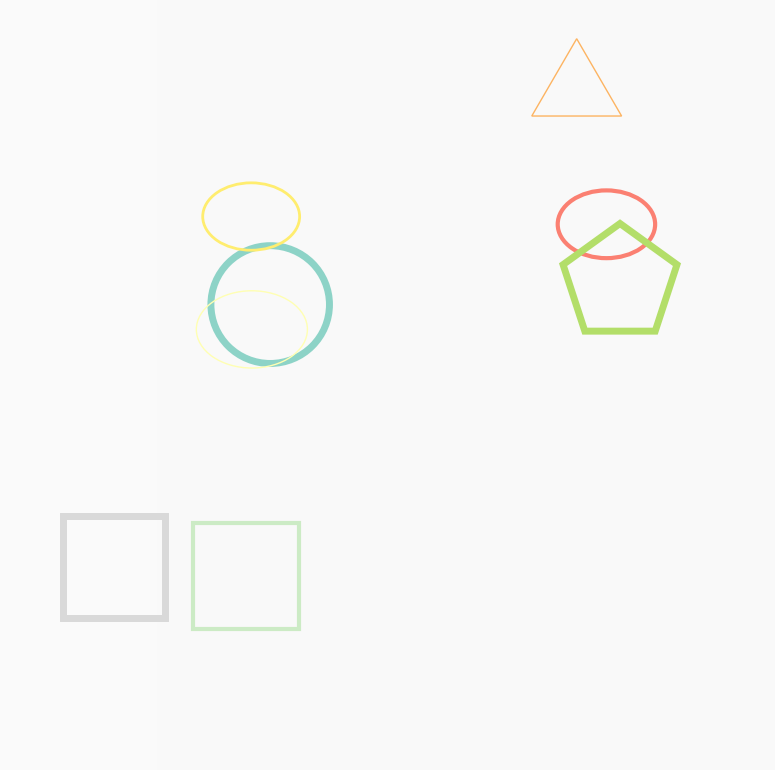[{"shape": "circle", "thickness": 2.5, "radius": 0.38, "center": [0.349, 0.604]}, {"shape": "oval", "thickness": 0.5, "radius": 0.36, "center": [0.325, 0.572]}, {"shape": "oval", "thickness": 1.5, "radius": 0.31, "center": [0.782, 0.709]}, {"shape": "triangle", "thickness": 0.5, "radius": 0.33, "center": [0.744, 0.883]}, {"shape": "pentagon", "thickness": 2.5, "radius": 0.39, "center": [0.8, 0.632]}, {"shape": "square", "thickness": 2.5, "radius": 0.33, "center": [0.147, 0.264]}, {"shape": "square", "thickness": 1.5, "radius": 0.34, "center": [0.317, 0.252]}, {"shape": "oval", "thickness": 1, "radius": 0.31, "center": [0.324, 0.719]}]